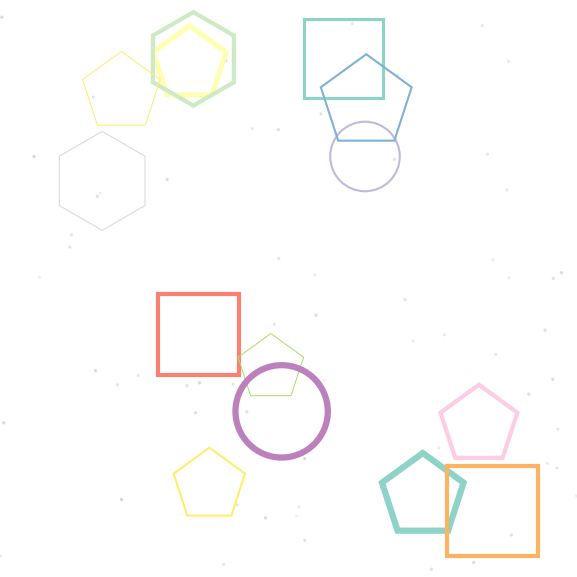[{"shape": "square", "thickness": 1.5, "radius": 0.34, "center": [0.595, 0.897]}, {"shape": "pentagon", "thickness": 3, "radius": 0.37, "center": [0.732, 0.14]}, {"shape": "pentagon", "thickness": 2.5, "radius": 0.33, "center": [0.328, 0.889]}, {"shape": "circle", "thickness": 1, "radius": 0.3, "center": [0.632, 0.728]}, {"shape": "square", "thickness": 2, "radius": 0.35, "center": [0.343, 0.42]}, {"shape": "pentagon", "thickness": 1, "radius": 0.41, "center": [0.634, 0.822]}, {"shape": "square", "thickness": 2, "radius": 0.39, "center": [0.853, 0.114]}, {"shape": "pentagon", "thickness": 0.5, "radius": 0.3, "center": [0.469, 0.362]}, {"shape": "pentagon", "thickness": 2, "radius": 0.35, "center": [0.829, 0.263]}, {"shape": "hexagon", "thickness": 0.5, "radius": 0.43, "center": [0.177, 0.686]}, {"shape": "circle", "thickness": 3, "radius": 0.4, "center": [0.488, 0.287]}, {"shape": "hexagon", "thickness": 2, "radius": 0.4, "center": [0.335, 0.897]}, {"shape": "pentagon", "thickness": 0.5, "radius": 0.35, "center": [0.21, 0.84]}, {"shape": "pentagon", "thickness": 1, "radius": 0.33, "center": [0.363, 0.159]}]